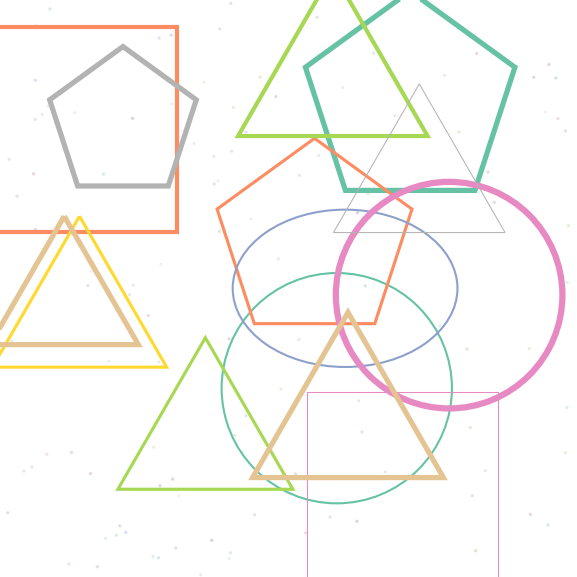[{"shape": "pentagon", "thickness": 2.5, "radius": 0.95, "center": [0.71, 0.824]}, {"shape": "circle", "thickness": 1, "radius": 1.0, "center": [0.583, 0.327]}, {"shape": "square", "thickness": 2, "radius": 0.89, "center": [0.129, 0.775]}, {"shape": "pentagon", "thickness": 1.5, "radius": 0.89, "center": [0.545, 0.582]}, {"shape": "oval", "thickness": 1, "radius": 0.97, "center": [0.598, 0.5]}, {"shape": "circle", "thickness": 3, "radius": 0.98, "center": [0.778, 0.488]}, {"shape": "square", "thickness": 0.5, "radius": 0.83, "center": [0.697, 0.155]}, {"shape": "triangle", "thickness": 2, "radius": 0.95, "center": [0.576, 0.858]}, {"shape": "triangle", "thickness": 1.5, "radius": 0.87, "center": [0.356, 0.239]}, {"shape": "triangle", "thickness": 1.5, "radius": 0.87, "center": [0.138, 0.45]}, {"shape": "triangle", "thickness": 2.5, "radius": 0.74, "center": [0.111, 0.477]}, {"shape": "triangle", "thickness": 2.5, "radius": 0.95, "center": [0.603, 0.268]}, {"shape": "pentagon", "thickness": 2.5, "radius": 0.67, "center": [0.213, 0.785]}, {"shape": "triangle", "thickness": 0.5, "radius": 0.86, "center": [0.726, 0.682]}]